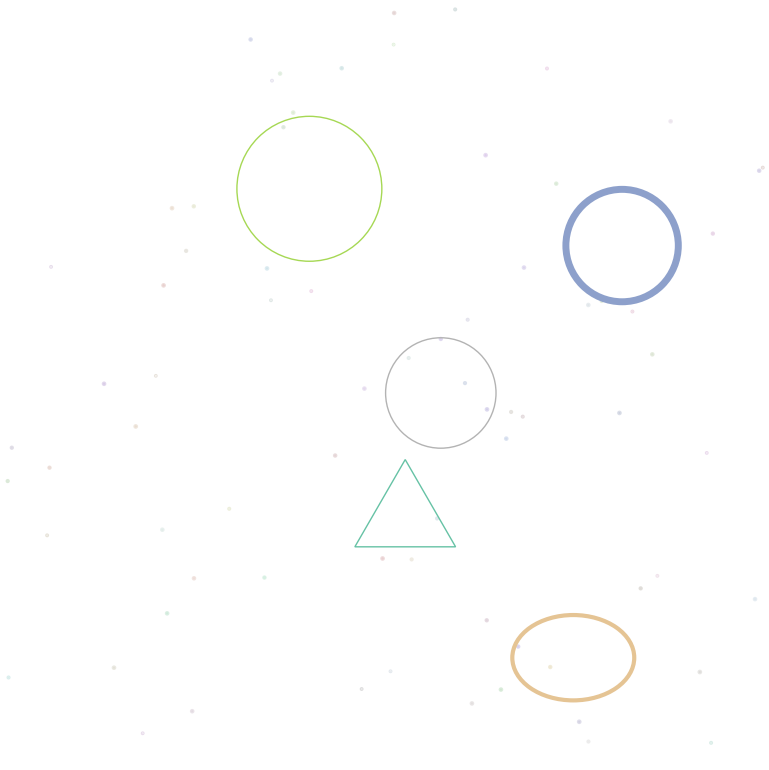[{"shape": "triangle", "thickness": 0.5, "radius": 0.38, "center": [0.526, 0.328]}, {"shape": "circle", "thickness": 2.5, "radius": 0.36, "center": [0.808, 0.681]}, {"shape": "circle", "thickness": 0.5, "radius": 0.47, "center": [0.402, 0.755]}, {"shape": "oval", "thickness": 1.5, "radius": 0.4, "center": [0.745, 0.146]}, {"shape": "circle", "thickness": 0.5, "radius": 0.36, "center": [0.572, 0.49]}]